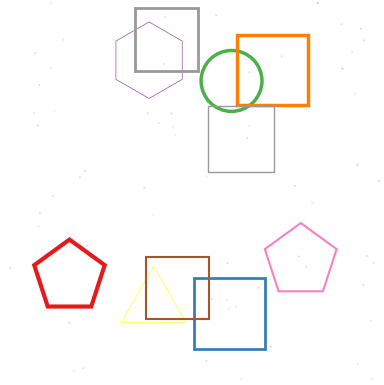[{"shape": "pentagon", "thickness": 3, "radius": 0.48, "center": [0.18, 0.282]}, {"shape": "square", "thickness": 2, "radius": 0.46, "center": [0.596, 0.185]}, {"shape": "circle", "thickness": 2.5, "radius": 0.4, "center": [0.601, 0.79]}, {"shape": "hexagon", "thickness": 0.5, "radius": 0.5, "center": [0.387, 0.844]}, {"shape": "square", "thickness": 2.5, "radius": 0.46, "center": [0.707, 0.818]}, {"shape": "triangle", "thickness": 0.5, "radius": 0.49, "center": [0.399, 0.211]}, {"shape": "square", "thickness": 1.5, "radius": 0.4, "center": [0.461, 0.252]}, {"shape": "pentagon", "thickness": 1.5, "radius": 0.49, "center": [0.781, 0.323]}, {"shape": "square", "thickness": 2, "radius": 0.41, "center": [0.432, 0.897]}, {"shape": "square", "thickness": 1, "radius": 0.43, "center": [0.625, 0.638]}]